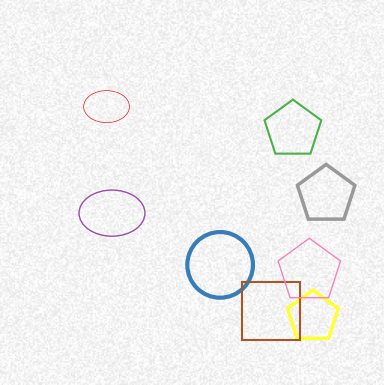[{"shape": "oval", "thickness": 0.5, "radius": 0.3, "center": [0.277, 0.723]}, {"shape": "circle", "thickness": 3, "radius": 0.43, "center": [0.572, 0.312]}, {"shape": "pentagon", "thickness": 1.5, "radius": 0.39, "center": [0.761, 0.664]}, {"shape": "oval", "thickness": 1, "radius": 0.43, "center": [0.291, 0.446]}, {"shape": "pentagon", "thickness": 2.5, "radius": 0.35, "center": [0.813, 0.177]}, {"shape": "square", "thickness": 1.5, "radius": 0.38, "center": [0.704, 0.192]}, {"shape": "pentagon", "thickness": 1, "radius": 0.43, "center": [0.803, 0.296]}, {"shape": "pentagon", "thickness": 2.5, "radius": 0.39, "center": [0.847, 0.494]}]